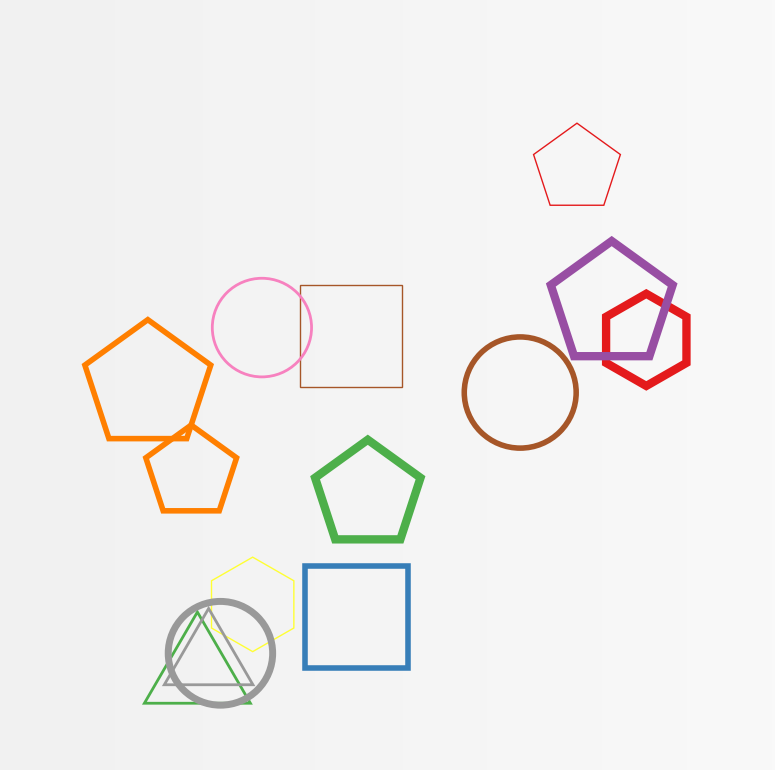[{"shape": "pentagon", "thickness": 0.5, "radius": 0.29, "center": [0.744, 0.781]}, {"shape": "hexagon", "thickness": 3, "radius": 0.3, "center": [0.834, 0.559]}, {"shape": "square", "thickness": 2, "radius": 0.33, "center": [0.46, 0.198]}, {"shape": "triangle", "thickness": 1, "radius": 0.39, "center": [0.255, 0.126]}, {"shape": "pentagon", "thickness": 3, "radius": 0.36, "center": [0.475, 0.357]}, {"shape": "pentagon", "thickness": 3, "radius": 0.41, "center": [0.789, 0.604]}, {"shape": "pentagon", "thickness": 2, "radius": 0.43, "center": [0.191, 0.499]}, {"shape": "pentagon", "thickness": 2, "radius": 0.31, "center": [0.247, 0.386]}, {"shape": "hexagon", "thickness": 0.5, "radius": 0.31, "center": [0.326, 0.215]}, {"shape": "square", "thickness": 0.5, "radius": 0.33, "center": [0.453, 0.564]}, {"shape": "circle", "thickness": 2, "radius": 0.36, "center": [0.671, 0.49]}, {"shape": "circle", "thickness": 1, "radius": 0.32, "center": [0.338, 0.575]}, {"shape": "triangle", "thickness": 1, "radius": 0.33, "center": [0.269, 0.144]}, {"shape": "circle", "thickness": 2.5, "radius": 0.34, "center": [0.284, 0.152]}]